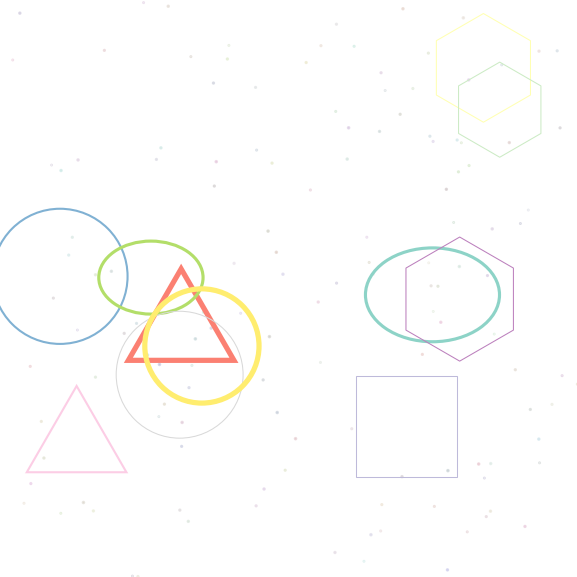[{"shape": "oval", "thickness": 1.5, "radius": 0.58, "center": [0.749, 0.489]}, {"shape": "hexagon", "thickness": 0.5, "radius": 0.47, "center": [0.837, 0.882]}, {"shape": "square", "thickness": 0.5, "radius": 0.44, "center": [0.705, 0.261]}, {"shape": "triangle", "thickness": 2.5, "radius": 0.53, "center": [0.314, 0.428]}, {"shape": "circle", "thickness": 1, "radius": 0.59, "center": [0.104, 0.521]}, {"shape": "oval", "thickness": 1.5, "radius": 0.45, "center": [0.261, 0.518]}, {"shape": "triangle", "thickness": 1, "radius": 0.5, "center": [0.133, 0.231]}, {"shape": "circle", "thickness": 0.5, "radius": 0.55, "center": [0.311, 0.35]}, {"shape": "hexagon", "thickness": 0.5, "radius": 0.54, "center": [0.796, 0.481]}, {"shape": "hexagon", "thickness": 0.5, "radius": 0.41, "center": [0.865, 0.809]}, {"shape": "circle", "thickness": 2.5, "radius": 0.49, "center": [0.35, 0.4]}]